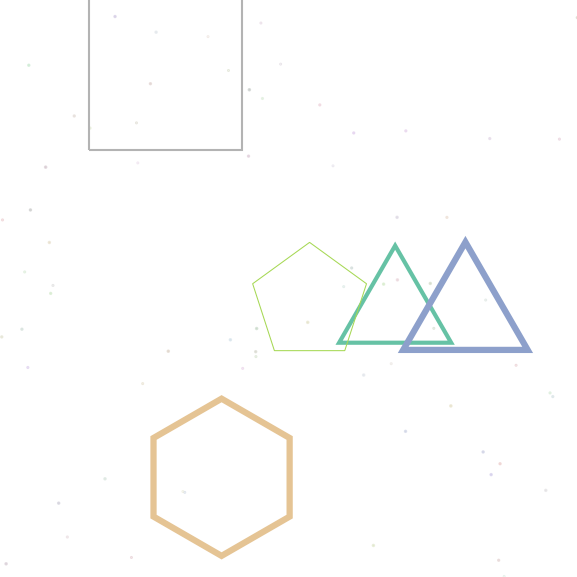[{"shape": "triangle", "thickness": 2, "radius": 0.56, "center": [0.684, 0.462]}, {"shape": "triangle", "thickness": 3, "radius": 0.62, "center": [0.806, 0.455]}, {"shape": "pentagon", "thickness": 0.5, "radius": 0.52, "center": [0.536, 0.476]}, {"shape": "hexagon", "thickness": 3, "radius": 0.68, "center": [0.384, 0.173]}, {"shape": "square", "thickness": 1, "radius": 0.66, "center": [0.287, 0.872]}]